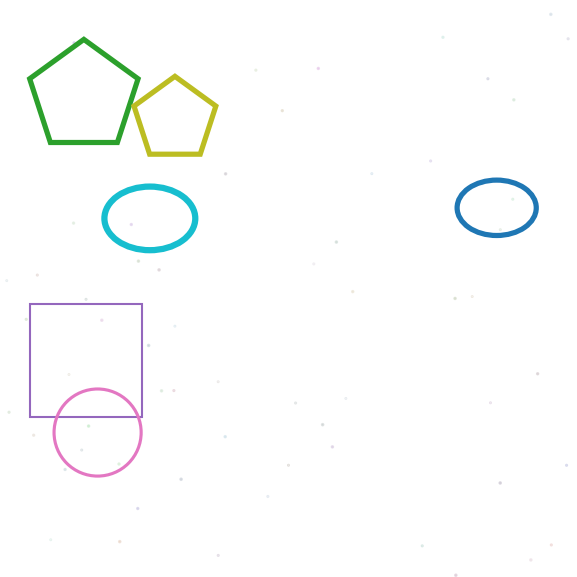[{"shape": "oval", "thickness": 2.5, "radius": 0.34, "center": [0.86, 0.639]}, {"shape": "pentagon", "thickness": 2.5, "radius": 0.49, "center": [0.145, 0.832]}, {"shape": "square", "thickness": 1, "radius": 0.49, "center": [0.148, 0.375]}, {"shape": "circle", "thickness": 1.5, "radius": 0.38, "center": [0.169, 0.25]}, {"shape": "pentagon", "thickness": 2.5, "radius": 0.37, "center": [0.303, 0.792]}, {"shape": "oval", "thickness": 3, "radius": 0.39, "center": [0.259, 0.621]}]